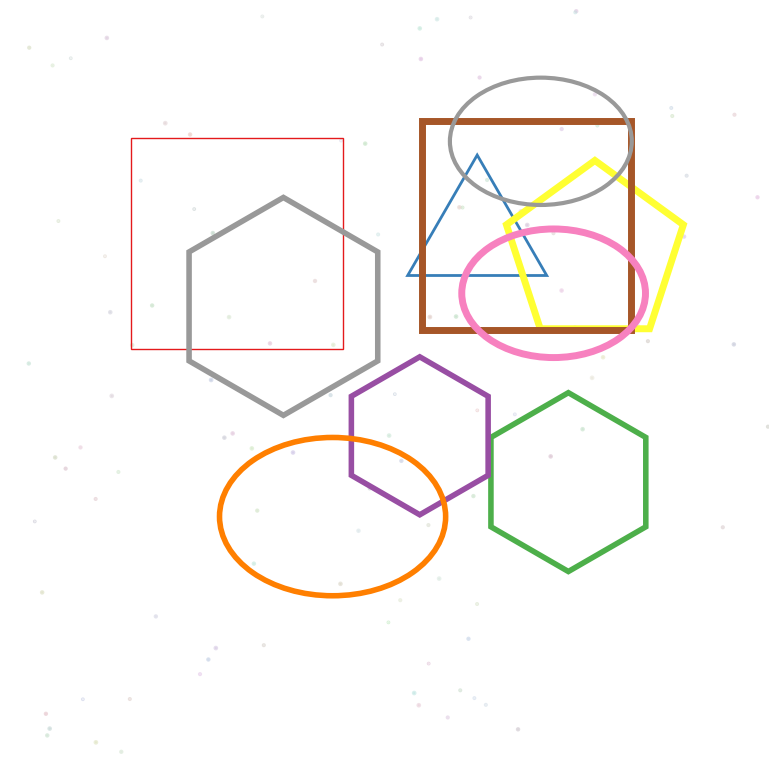[{"shape": "square", "thickness": 0.5, "radius": 0.69, "center": [0.308, 0.684]}, {"shape": "triangle", "thickness": 1, "radius": 0.52, "center": [0.62, 0.694]}, {"shape": "hexagon", "thickness": 2, "radius": 0.58, "center": [0.738, 0.374]}, {"shape": "hexagon", "thickness": 2, "radius": 0.51, "center": [0.545, 0.434]}, {"shape": "oval", "thickness": 2, "radius": 0.73, "center": [0.432, 0.329]}, {"shape": "pentagon", "thickness": 2.5, "radius": 0.6, "center": [0.773, 0.671]}, {"shape": "square", "thickness": 2.5, "radius": 0.68, "center": [0.684, 0.707]}, {"shape": "oval", "thickness": 2.5, "radius": 0.6, "center": [0.719, 0.619]}, {"shape": "oval", "thickness": 1.5, "radius": 0.59, "center": [0.702, 0.816]}, {"shape": "hexagon", "thickness": 2, "radius": 0.71, "center": [0.368, 0.602]}]